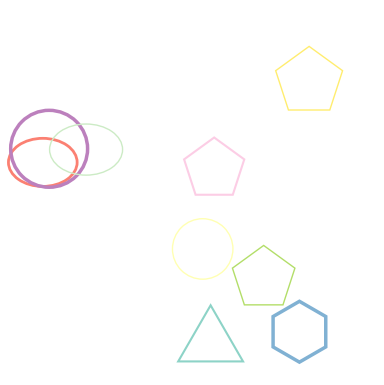[{"shape": "triangle", "thickness": 1.5, "radius": 0.49, "center": [0.547, 0.11]}, {"shape": "circle", "thickness": 1, "radius": 0.39, "center": [0.526, 0.353]}, {"shape": "oval", "thickness": 2, "radius": 0.45, "center": [0.111, 0.578]}, {"shape": "hexagon", "thickness": 2.5, "radius": 0.39, "center": [0.778, 0.138]}, {"shape": "pentagon", "thickness": 1, "radius": 0.43, "center": [0.685, 0.277]}, {"shape": "pentagon", "thickness": 1.5, "radius": 0.41, "center": [0.556, 0.561]}, {"shape": "circle", "thickness": 2.5, "radius": 0.5, "center": [0.128, 0.614]}, {"shape": "oval", "thickness": 1, "radius": 0.47, "center": [0.224, 0.611]}, {"shape": "pentagon", "thickness": 1, "radius": 0.46, "center": [0.803, 0.788]}]